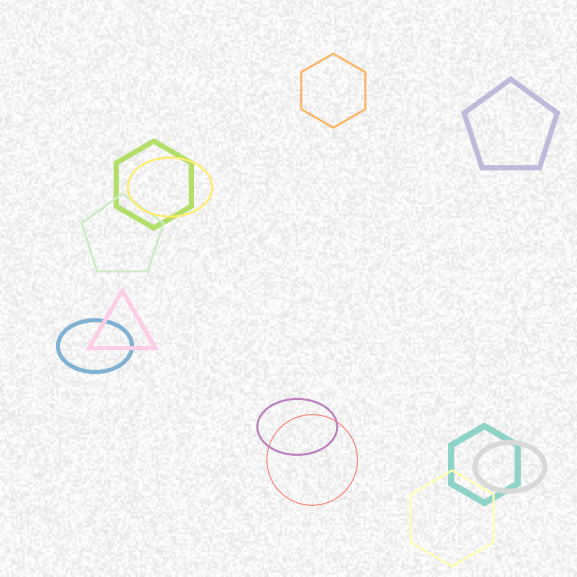[{"shape": "hexagon", "thickness": 3, "radius": 0.33, "center": [0.839, 0.195]}, {"shape": "hexagon", "thickness": 1, "radius": 0.41, "center": [0.783, 0.102]}, {"shape": "pentagon", "thickness": 2.5, "radius": 0.42, "center": [0.884, 0.777]}, {"shape": "circle", "thickness": 0.5, "radius": 0.39, "center": [0.541, 0.203]}, {"shape": "oval", "thickness": 2, "radius": 0.32, "center": [0.164, 0.4]}, {"shape": "hexagon", "thickness": 1, "radius": 0.32, "center": [0.577, 0.842]}, {"shape": "hexagon", "thickness": 2.5, "radius": 0.38, "center": [0.266, 0.679]}, {"shape": "triangle", "thickness": 2, "radius": 0.33, "center": [0.212, 0.43]}, {"shape": "oval", "thickness": 2.5, "radius": 0.3, "center": [0.883, 0.191]}, {"shape": "oval", "thickness": 1, "radius": 0.35, "center": [0.515, 0.26]}, {"shape": "pentagon", "thickness": 1, "radius": 0.37, "center": [0.212, 0.589]}, {"shape": "oval", "thickness": 1, "radius": 0.37, "center": [0.295, 0.675]}]